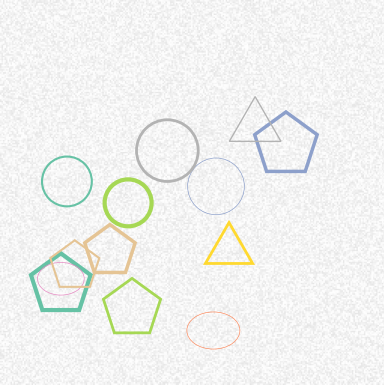[{"shape": "circle", "thickness": 1.5, "radius": 0.32, "center": [0.174, 0.529]}, {"shape": "pentagon", "thickness": 3, "radius": 0.41, "center": [0.158, 0.261]}, {"shape": "oval", "thickness": 0.5, "radius": 0.34, "center": [0.554, 0.142]}, {"shape": "circle", "thickness": 0.5, "radius": 0.37, "center": [0.561, 0.516]}, {"shape": "pentagon", "thickness": 2.5, "radius": 0.43, "center": [0.743, 0.624]}, {"shape": "oval", "thickness": 0.5, "radius": 0.3, "center": [0.158, 0.276]}, {"shape": "pentagon", "thickness": 2, "radius": 0.39, "center": [0.343, 0.199]}, {"shape": "circle", "thickness": 3, "radius": 0.3, "center": [0.333, 0.473]}, {"shape": "triangle", "thickness": 2, "radius": 0.35, "center": [0.595, 0.351]}, {"shape": "pentagon", "thickness": 2.5, "radius": 0.34, "center": [0.286, 0.348]}, {"shape": "pentagon", "thickness": 1.5, "radius": 0.33, "center": [0.194, 0.309]}, {"shape": "circle", "thickness": 2, "radius": 0.4, "center": [0.435, 0.609]}, {"shape": "triangle", "thickness": 1, "radius": 0.39, "center": [0.663, 0.672]}]